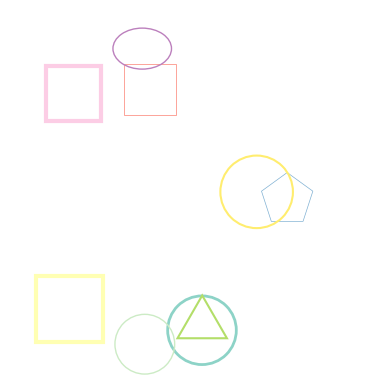[{"shape": "circle", "thickness": 2, "radius": 0.45, "center": [0.525, 0.142]}, {"shape": "square", "thickness": 3, "radius": 0.43, "center": [0.181, 0.197]}, {"shape": "square", "thickness": 0.5, "radius": 0.33, "center": [0.39, 0.768]}, {"shape": "pentagon", "thickness": 0.5, "radius": 0.35, "center": [0.746, 0.482]}, {"shape": "triangle", "thickness": 1.5, "radius": 0.37, "center": [0.525, 0.158]}, {"shape": "square", "thickness": 3, "radius": 0.35, "center": [0.19, 0.757]}, {"shape": "oval", "thickness": 1, "radius": 0.38, "center": [0.369, 0.874]}, {"shape": "circle", "thickness": 1, "radius": 0.39, "center": [0.376, 0.106]}, {"shape": "circle", "thickness": 1.5, "radius": 0.47, "center": [0.667, 0.502]}]